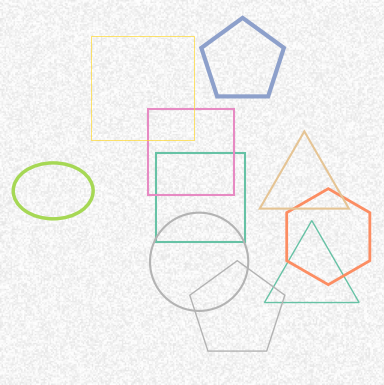[{"shape": "triangle", "thickness": 1, "radius": 0.71, "center": [0.81, 0.285]}, {"shape": "square", "thickness": 1.5, "radius": 0.58, "center": [0.521, 0.486]}, {"shape": "hexagon", "thickness": 2, "radius": 0.62, "center": [0.853, 0.385]}, {"shape": "pentagon", "thickness": 3, "radius": 0.56, "center": [0.63, 0.841]}, {"shape": "square", "thickness": 1.5, "radius": 0.56, "center": [0.496, 0.604]}, {"shape": "oval", "thickness": 2.5, "radius": 0.52, "center": [0.138, 0.504]}, {"shape": "square", "thickness": 0.5, "radius": 0.67, "center": [0.37, 0.771]}, {"shape": "triangle", "thickness": 1.5, "radius": 0.67, "center": [0.79, 0.525]}, {"shape": "pentagon", "thickness": 1, "radius": 0.65, "center": [0.616, 0.193]}, {"shape": "circle", "thickness": 1.5, "radius": 0.64, "center": [0.517, 0.32]}]